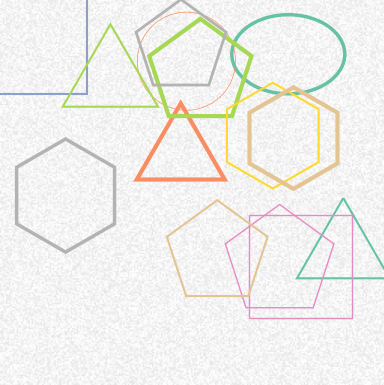[{"shape": "triangle", "thickness": 1.5, "radius": 0.69, "center": [0.892, 0.347]}, {"shape": "oval", "thickness": 2.5, "radius": 0.73, "center": [0.749, 0.859]}, {"shape": "circle", "thickness": 0.5, "radius": 0.64, "center": [0.484, 0.841]}, {"shape": "triangle", "thickness": 3, "radius": 0.66, "center": [0.469, 0.6]}, {"shape": "square", "thickness": 1.5, "radius": 0.63, "center": [0.102, 0.88]}, {"shape": "pentagon", "thickness": 1, "radius": 0.74, "center": [0.726, 0.321]}, {"shape": "square", "thickness": 1, "radius": 0.67, "center": [0.78, 0.307]}, {"shape": "pentagon", "thickness": 3, "radius": 0.7, "center": [0.52, 0.811]}, {"shape": "triangle", "thickness": 1.5, "radius": 0.71, "center": [0.287, 0.794]}, {"shape": "hexagon", "thickness": 1.5, "radius": 0.69, "center": [0.708, 0.648]}, {"shape": "pentagon", "thickness": 1.5, "radius": 0.69, "center": [0.564, 0.342]}, {"shape": "hexagon", "thickness": 3, "radius": 0.66, "center": [0.762, 0.641]}, {"shape": "hexagon", "thickness": 2.5, "radius": 0.73, "center": [0.17, 0.492]}, {"shape": "pentagon", "thickness": 2, "radius": 0.61, "center": [0.47, 0.879]}]